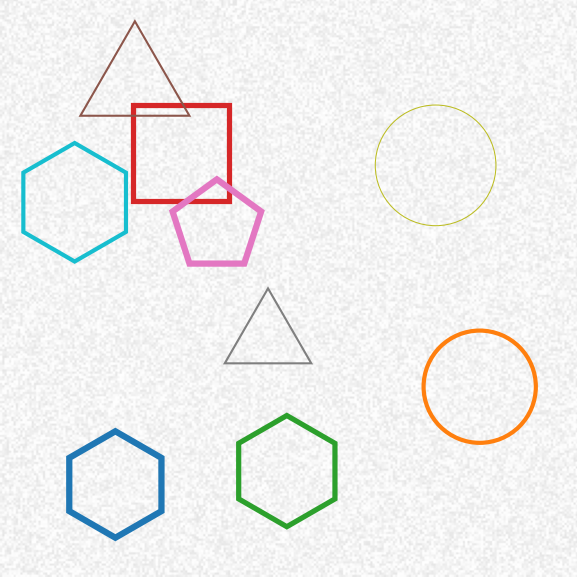[{"shape": "hexagon", "thickness": 3, "radius": 0.46, "center": [0.2, 0.16]}, {"shape": "circle", "thickness": 2, "radius": 0.49, "center": [0.831, 0.33]}, {"shape": "hexagon", "thickness": 2.5, "radius": 0.48, "center": [0.497, 0.183]}, {"shape": "square", "thickness": 2.5, "radius": 0.42, "center": [0.314, 0.734]}, {"shape": "triangle", "thickness": 1, "radius": 0.55, "center": [0.234, 0.853]}, {"shape": "pentagon", "thickness": 3, "radius": 0.4, "center": [0.376, 0.608]}, {"shape": "triangle", "thickness": 1, "radius": 0.43, "center": [0.464, 0.413]}, {"shape": "circle", "thickness": 0.5, "radius": 0.52, "center": [0.754, 0.713]}, {"shape": "hexagon", "thickness": 2, "radius": 0.51, "center": [0.129, 0.649]}]